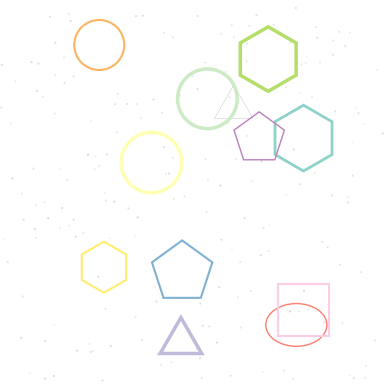[{"shape": "hexagon", "thickness": 2, "radius": 0.43, "center": [0.788, 0.641]}, {"shape": "circle", "thickness": 2.5, "radius": 0.39, "center": [0.393, 0.578]}, {"shape": "triangle", "thickness": 2.5, "radius": 0.31, "center": [0.47, 0.113]}, {"shape": "oval", "thickness": 1, "radius": 0.4, "center": [0.77, 0.156]}, {"shape": "pentagon", "thickness": 1.5, "radius": 0.41, "center": [0.473, 0.293]}, {"shape": "circle", "thickness": 1.5, "radius": 0.32, "center": [0.258, 0.883]}, {"shape": "hexagon", "thickness": 2.5, "radius": 0.42, "center": [0.697, 0.847]}, {"shape": "square", "thickness": 1.5, "radius": 0.33, "center": [0.789, 0.195]}, {"shape": "triangle", "thickness": 0.5, "radius": 0.29, "center": [0.607, 0.721]}, {"shape": "pentagon", "thickness": 1, "radius": 0.34, "center": [0.673, 0.641]}, {"shape": "circle", "thickness": 2.5, "radius": 0.39, "center": [0.539, 0.743]}, {"shape": "hexagon", "thickness": 1.5, "radius": 0.33, "center": [0.27, 0.306]}]